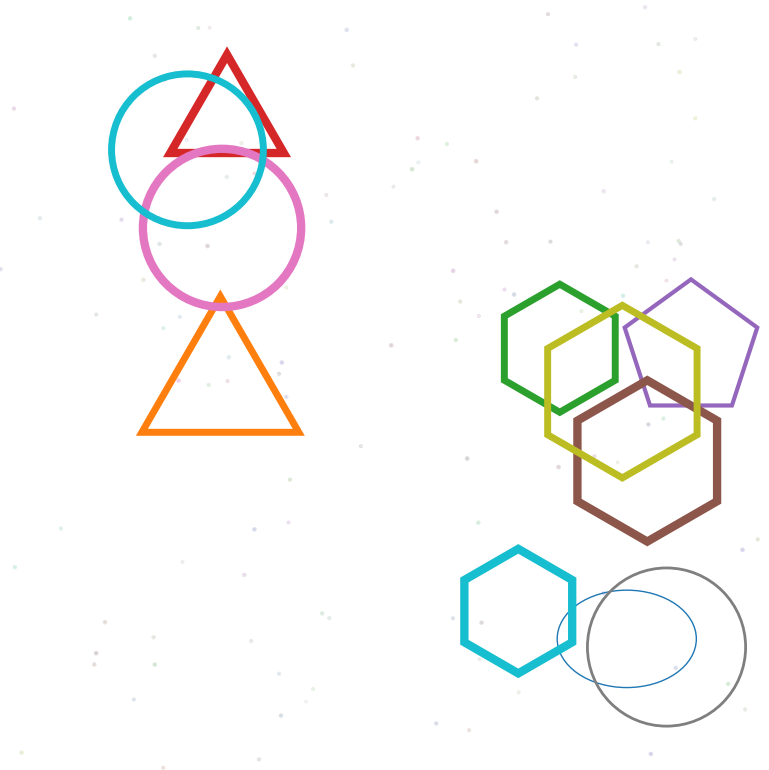[{"shape": "oval", "thickness": 0.5, "radius": 0.45, "center": [0.814, 0.17]}, {"shape": "triangle", "thickness": 2.5, "radius": 0.59, "center": [0.286, 0.497]}, {"shape": "hexagon", "thickness": 2.5, "radius": 0.42, "center": [0.727, 0.548]}, {"shape": "triangle", "thickness": 3, "radius": 0.43, "center": [0.295, 0.844]}, {"shape": "pentagon", "thickness": 1.5, "radius": 0.45, "center": [0.897, 0.547]}, {"shape": "hexagon", "thickness": 3, "radius": 0.52, "center": [0.841, 0.401]}, {"shape": "circle", "thickness": 3, "radius": 0.51, "center": [0.288, 0.704]}, {"shape": "circle", "thickness": 1, "radius": 0.51, "center": [0.866, 0.16]}, {"shape": "hexagon", "thickness": 2.5, "radius": 0.56, "center": [0.808, 0.491]}, {"shape": "circle", "thickness": 2.5, "radius": 0.49, "center": [0.243, 0.805]}, {"shape": "hexagon", "thickness": 3, "radius": 0.4, "center": [0.673, 0.206]}]